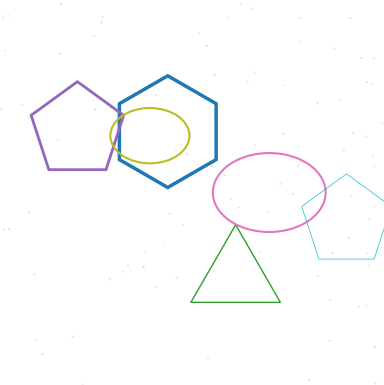[{"shape": "hexagon", "thickness": 2.5, "radius": 0.73, "center": [0.436, 0.658]}, {"shape": "triangle", "thickness": 1, "radius": 0.67, "center": [0.612, 0.282]}, {"shape": "pentagon", "thickness": 2, "radius": 0.63, "center": [0.201, 0.661]}, {"shape": "oval", "thickness": 1.5, "radius": 0.73, "center": [0.699, 0.5]}, {"shape": "oval", "thickness": 1.5, "radius": 0.51, "center": [0.389, 0.648]}, {"shape": "pentagon", "thickness": 0.5, "radius": 0.61, "center": [0.9, 0.426]}]